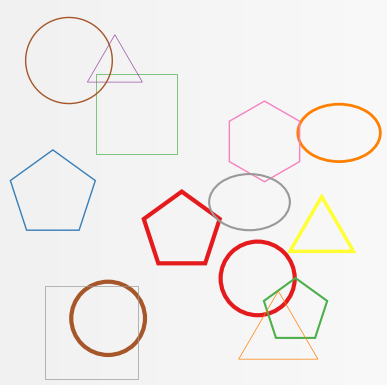[{"shape": "circle", "thickness": 3, "radius": 0.48, "center": [0.665, 0.277]}, {"shape": "pentagon", "thickness": 3, "radius": 0.52, "center": [0.469, 0.399]}, {"shape": "pentagon", "thickness": 1, "radius": 0.58, "center": [0.136, 0.495]}, {"shape": "square", "thickness": 0.5, "radius": 0.52, "center": [0.352, 0.705]}, {"shape": "pentagon", "thickness": 1.5, "radius": 0.43, "center": [0.763, 0.192]}, {"shape": "triangle", "thickness": 0.5, "radius": 0.41, "center": [0.296, 0.828]}, {"shape": "oval", "thickness": 2, "radius": 0.53, "center": [0.875, 0.655]}, {"shape": "triangle", "thickness": 0.5, "radius": 0.59, "center": [0.718, 0.126]}, {"shape": "triangle", "thickness": 2.5, "radius": 0.47, "center": [0.83, 0.395]}, {"shape": "circle", "thickness": 3, "radius": 0.48, "center": [0.279, 0.173]}, {"shape": "circle", "thickness": 1, "radius": 0.56, "center": [0.178, 0.843]}, {"shape": "hexagon", "thickness": 1, "radius": 0.52, "center": [0.683, 0.633]}, {"shape": "square", "thickness": 0.5, "radius": 0.6, "center": [0.237, 0.136]}, {"shape": "oval", "thickness": 1.5, "radius": 0.52, "center": [0.644, 0.475]}]